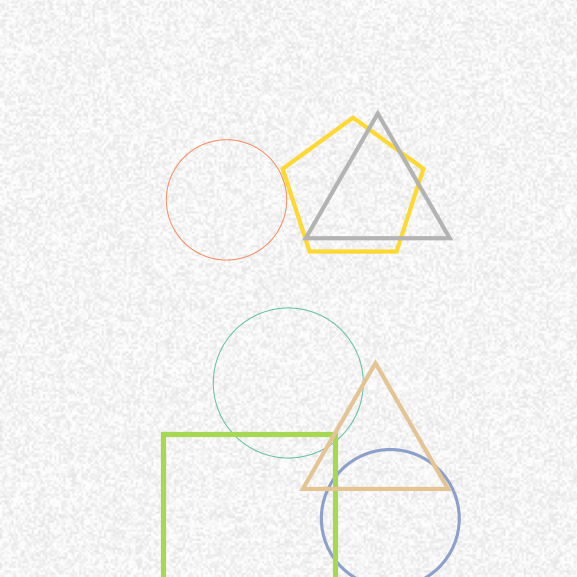[{"shape": "circle", "thickness": 0.5, "radius": 0.65, "center": [0.499, 0.336]}, {"shape": "circle", "thickness": 0.5, "radius": 0.52, "center": [0.392, 0.653]}, {"shape": "circle", "thickness": 1.5, "radius": 0.6, "center": [0.676, 0.101]}, {"shape": "square", "thickness": 2.5, "radius": 0.74, "center": [0.431, 0.1]}, {"shape": "pentagon", "thickness": 2, "radius": 0.64, "center": [0.611, 0.667]}, {"shape": "triangle", "thickness": 2, "radius": 0.73, "center": [0.65, 0.225]}, {"shape": "triangle", "thickness": 2, "radius": 0.72, "center": [0.654, 0.659]}]